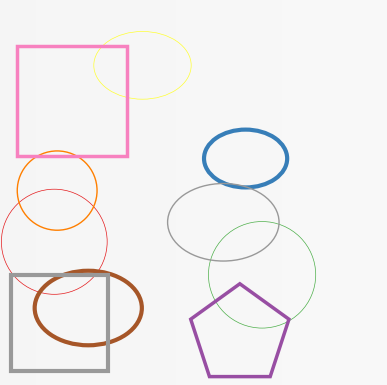[{"shape": "circle", "thickness": 0.5, "radius": 0.68, "center": [0.14, 0.372]}, {"shape": "oval", "thickness": 3, "radius": 0.54, "center": [0.634, 0.588]}, {"shape": "circle", "thickness": 0.5, "radius": 0.69, "center": [0.676, 0.286]}, {"shape": "pentagon", "thickness": 2.5, "radius": 0.67, "center": [0.619, 0.13]}, {"shape": "circle", "thickness": 1, "radius": 0.51, "center": [0.147, 0.505]}, {"shape": "oval", "thickness": 0.5, "radius": 0.63, "center": [0.368, 0.83]}, {"shape": "oval", "thickness": 3, "radius": 0.69, "center": [0.228, 0.2]}, {"shape": "square", "thickness": 2.5, "radius": 0.71, "center": [0.186, 0.738]}, {"shape": "square", "thickness": 3, "radius": 0.63, "center": [0.154, 0.161]}, {"shape": "oval", "thickness": 1, "radius": 0.72, "center": [0.576, 0.423]}]